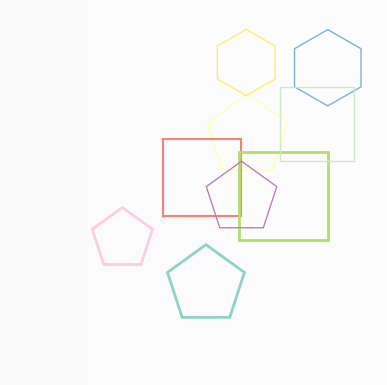[{"shape": "pentagon", "thickness": 2, "radius": 0.52, "center": [0.531, 0.26]}, {"shape": "pentagon", "thickness": 1, "radius": 0.55, "center": [0.639, 0.647]}, {"shape": "square", "thickness": 1.5, "radius": 0.5, "center": [0.522, 0.54]}, {"shape": "hexagon", "thickness": 1, "radius": 0.5, "center": [0.846, 0.824]}, {"shape": "square", "thickness": 2, "radius": 0.57, "center": [0.732, 0.491]}, {"shape": "pentagon", "thickness": 2, "radius": 0.41, "center": [0.316, 0.379]}, {"shape": "pentagon", "thickness": 1, "radius": 0.48, "center": [0.623, 0.486]}, {"shape": "square", "thickness": 1, "radius": 0.48, "center": [0.819, 0.677]}, {"shape": "hexagon", "thickness": 1, "radius": 0.43, "center": [0.636, 0.838]}]